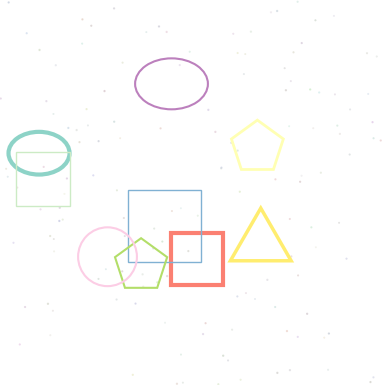[{"shape": "oval", "thickness": 3, "radius": 0.4, "center": [0.101, 0.602]}, {"shape": "pentagon", "thickness": 2, "radius": 0.35, "center": [0.669, 0.617]}, {"shape": "square", "thickness": 3, "radius": 0.34, "center": [0.511, 0.326]}, {"shape": "square", "thickness": 1, "radius": 0.47, "center": [0.427, 0.412]}, {"shape": "pentagon", "thickness": 1.5, "radius": 0.36, "center": [0.366, 0.31]}, {"shape": "circle", "thickness": 1.5, "radius": 0.38, "center": [0.279, 0.333]}, {"shape": "oval", "thickness": 1.5, "radius": 0.47, "center": [0.445, 0.782]}, {"shape": "square", "thickness": 1, "radius": 0.35, "center": [0.111, 0.535]}, {"shape": "triangle", "thickness": 2.5, "radius": 0.46, "center": [0.677, 0.368]}]